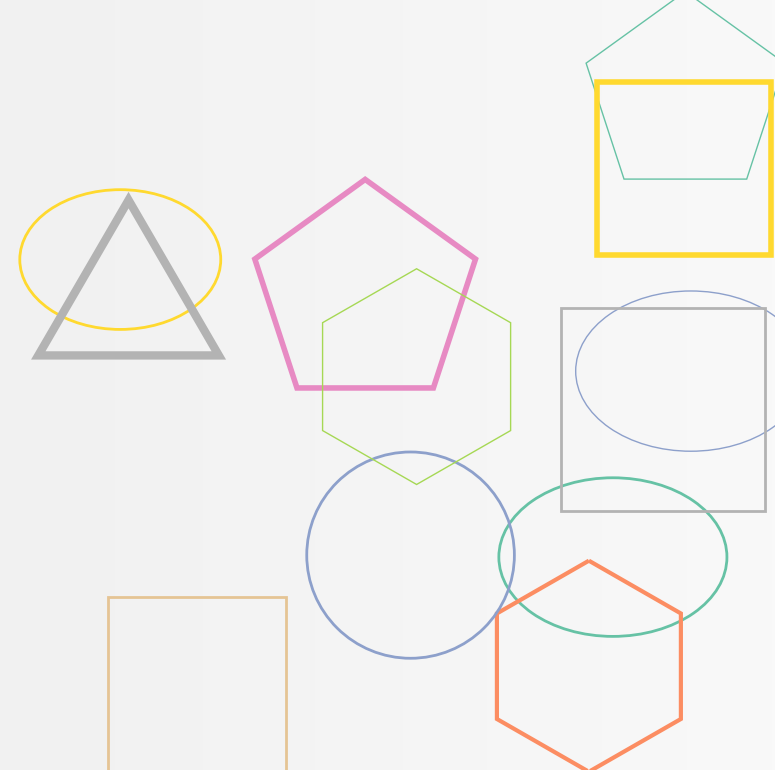[{"shape": "pentagon", "thickness": 0.5, "radius": 0.67, "center": [0.884, 0.876]}, {"shape": "oval", "thickness": 1, "radius": 0.74, "center": [0.791, 0.277]}, {"shape": "hexagon", "thickness": 1.5, "radius": 0.69, "center": [0.76, 0.135]}, {"shape": "circle", "thickness": 1, "radius": 0.67, "center": [0.53, 0.279]}, {"shape": "oval", "thickness": 0.5, "radius": 0.74, "center": [0.891, 0.518]}, {"shape": "pentagon", "thickness": 2, "radius": 0.75, "center": [0.471, 0.617]}, {"shape": "hexagon", "thickness": 0.5, "radius": 0.7, "center": [0.538, 0.511]}, {"shape": "oval", "thickness": 1, "radius": 0.65, "center": [0.155, 0.663]}, {"shape": "square", "thickness": 2, "radius": 0.56, "center": [0.883, 0.781]}, {"shape": "square", "thickness": 1, "radius": 0.57, "center": [0.254, 0.11]}, {"shape": "triangle", "thickness": 3, "radius": 0.67, "center": [0.166, 0.606]}, {"shape": "square", "thickness": 1, "radius": 0.66, "center": [0.856, 0.468]}]